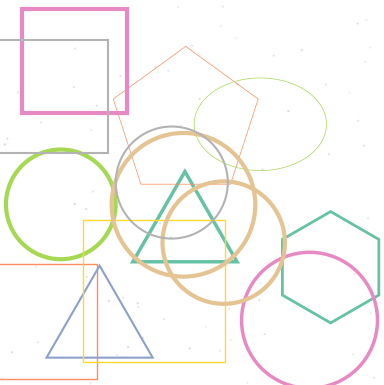[{"shape": "hexagon", "thickness": 2, "radius": 0.72, "center": [0.859, 0.306]}, {"shape": "triangle", "thickness": 2.5, "radius": 0.78, "center": [0.48, 0.398]}, {"shape": "square", "thickness": 1, "radius": 0.75, "center": [0.103, 0.165]}, {"shape": "pentagon", "thickness": 0.5, "radius": 0.99, "center": [0.482, 0.682]}, {"shape": "triangle", "thickness": 1.5, "radius": 0.8, "center": [0.259, 0.151]}, {"shape": "square", "thickness": 3, "radius": 0.68, "center": [0.194, 0.842]}, {"shape": "circle", "thickness": 2.5, "radius": 0.88, "center": [0.804, 0.168]}, {"shape": "circle", "thickness": 3, "radius": 0.71, "center": [0.158, 0.469]}, {"shape": "oval", "thickness": 0.5, "radius": 0.86, "center": [0.676, 0.677]}, {"shape": "square", "thickness": 1, "radius": 0.93, "center": [0.4, 0.244]}, {"shape": "circle", "thickness": 3, "radius": 0.93, "center": [0.477, 0.468]}, {"shape": "circle", "thickness": 3, "radius": 0.79, "center": [0.581, 0.37]}, {"shape": "square", "thickness": 1.5, "radius": 0.73, "center": [0.134, 0.749]}, {"shape": "circle", "thickness": 1.5, "radius": 0.73, "center": [0.446, 0.526]}]